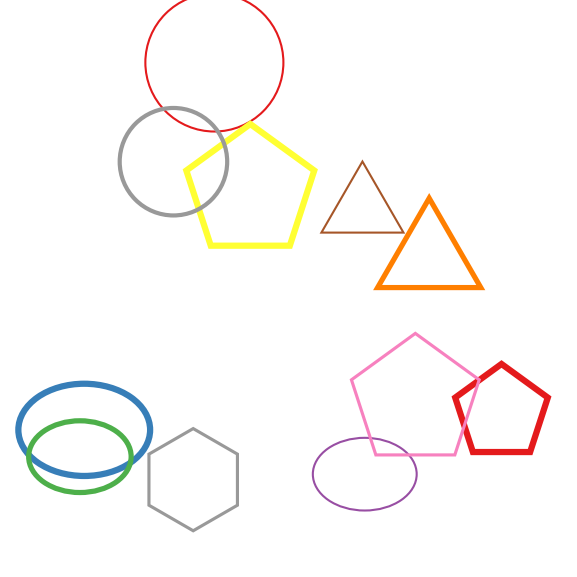[{"shape": "circle", "thickness": 1, "radius": 0.6, "center": [0.371, 0.891]}, {"shape": "pentagon", "thickness": 3, "radius": 0.42, "center": [0.868, 0.285]}, {"shape": "oval", "thickness": 3, "radius": 0.57, "center": [0.146, 0.255]}, {"shape": "oval", "thickness": 2.5, "radius": 0.44, "center": [0.138, 0.208]}, {"shape": "oval", "thickness": 1, "radius": 0.45, "center": [0.632, 0.178]}, {"shape": "triangle", "thickness": 2.5, "radius": 0.52, "center": [0.743, 0.553]}, {"shape": "pentagon", "thickness": 3, "radius": 0.58, "center": [0.433, 0.668]}, {"shape": "triangle", "thickness": 1, "radius": 0.41, "center": [0.628, 0.637]}, {"shape": "pentagon", "thickness": 1.5, "radius": 0.58, "center": [0.719, 0.305]}, {"shape": "hexagon", "thickness": 1.5, "radius": 0.44, "center": [0.335, 0.169]}, {"shape": "circle", "thickness": 2, "radius": 0.47, "center": [0.3, 0.719]}]